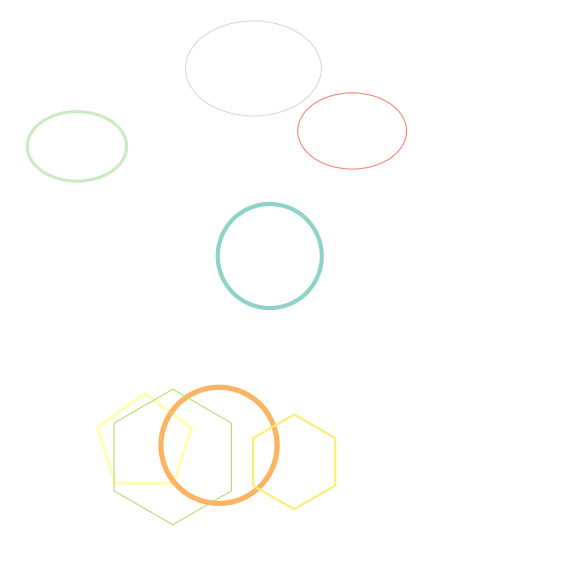[{"shape": "circle", "thickness": 2, "radius": 0.45, "center": [0.467, 0.556]}, {"shape": "pentagon", "thickness": 1.5, "radius": 0.43, "center": [0.25, 0.232]}, {"shape": "oval", "thickness": 0.5, "radius": 0.47, "center": [0.61, 0.772]}, {"shape": "circle", "thickness": 2.5, "radius": 0.5, "center": [0.379, 0.228]}, {"shape": "hexagon", "thickness": 0.5, "radius": 0.59, "center": [0.299, 0.208]}, {"shape": "oval", "thickness": 0.5, "radius": 0.59, "center": [0.439, 0.881]}, {"shape": "oval", "thickness": 1.5, "radius": 0.43, "center": [0.133, 0.746]}, {"shape": "hexagon", "thickness": 1, "radius": 0.41, "center": [0.509, 0.199]}]